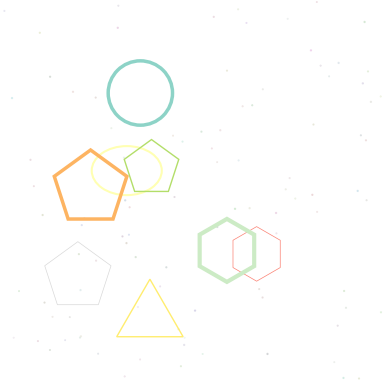[{"shape": "circle", "thickness": 2.5, "radius": 0.42, "center": [0.365, 0.758]}, {"shape": "oval", "thickness": 1.5, "radius": 0.45, "center": [0.329, 0.557]}, {"shape": "hexagon", "thickness": 0.5, "radius": 0.35, "center": [0.667, 0.341]}, {"shape": "pentagon", "thickness": 2.5, "radius": 0.5, "center": [0.235, 0.511]}, {"shape": "pentagon", "thickness": 1, "radius": 0.37, "center": [0.394, 0.563]}, {"shape": "pentagon", "thickness": 0.5, "radius": 0.45, "center": [0.202, 0.282]}, {"shape": "hexagon", "thickness": 3, "radius": 0.41, "center": [0.589, 0.35]}, {"shape": "triangle", "thickness": 1, "radius": 0.5, "center": [0.389, 0.175]}]